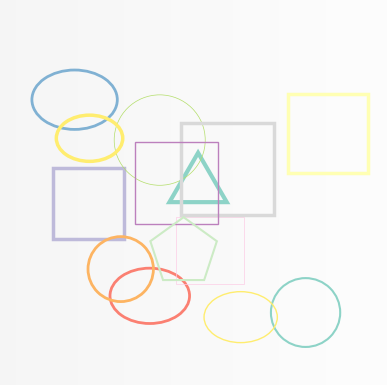[{"shape": "circle", "thickness": 1.5, "radius": 0.45, "center": [0.789, 0.188]}, {"shape": "triangle", "thickness": 3, "radius": 0.43, "center": [0.511, 0.518]}, {"shape": "square", "thickness": 2.5, "radius": 0.52, "center": [0.846, 0.653]}, {"shape": "square", "thickness": 2.5, "radius": 0.46, "center": [0.229, 0.472]}, {"shape": "oval", "thickness": 2, "radius": 0.51, "center": [0.387, 0.232]}, {"shape": "oval", "thickness": 2, "radius": 0.55, "center": [0.193, 0.741]}, {"shape": "circle", "thickness": 2, "radius": 0.42, "center": [0.311, 0.301]}, {"shape": "circle", "thickness": 0.5, "radius": 0.59, "center": [0.412, 0.636]}, {"shape": "square", "thickness": 0.5, "radius": 0.44, "center": [0.542, 0.348]}, {"shape": "square", "thickness": 2.5, "radius": 0.59, "center": [0.587, 0.561]}, {"shape": "square", "thickness": 1, "radius": 0.53, "center": [0.454, 0.525]}, {"shape": "pentagon", "thickness": 1.5, "radius": 0.45, "center": [0.474, 0.346]}, {"shape": "oval", "thickness": 2.5, "radius": 0.43, "center": [0.231, 0.641]}, {"shape": "oval", "thickness": 1, "radius": 0.47, "center": [0.621, 0.176]}]